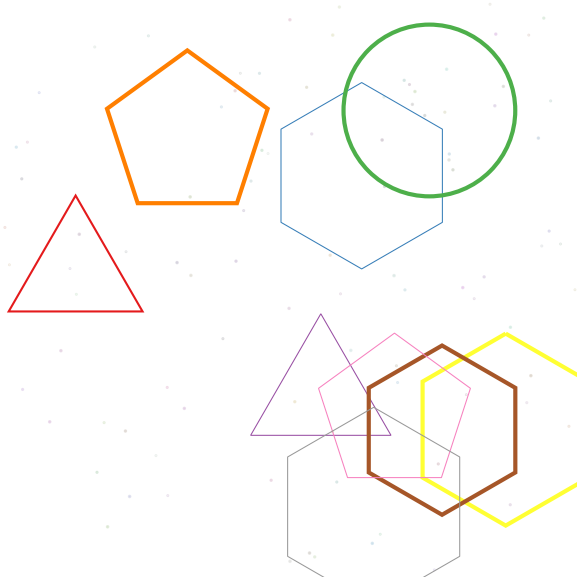[{"shape": "triangle", "thickness": 1, "radius": 0.67, "center": [0.131, 0.527]}, {"shape": "hexagon", "thickness": 0.5, "radius": 0.81, "center": [0.626, 0.695]}, {"shape": "circle", "thickness": 2, "radius": 0.74, "center": [0.744, 0.808]}, {"shape": "triangle", "thickness": 0.5, "radius": 0.7, "center": [0.556, 0.315]}, {"shape": "pentagon", "thickness": 2, "radius": 0.73, "center": [0.324, 0.766]}, {"shape": "hexagon", "thickness": 2, "radius": 0.83, "center": [0.876, 0.255]}, {"shape": "hexagon", "thickness": 2, "radius": 0.73, "center": [0.765, 0.254]}, {"shape": "pentagon", "thickness": 0.5, "radius": 0.69, "center": [0.683, 0.284]}, {"shape": "hexagon", "thickness": 0.5, "radius": 0.86, "center": [0.647, 0.122]}]